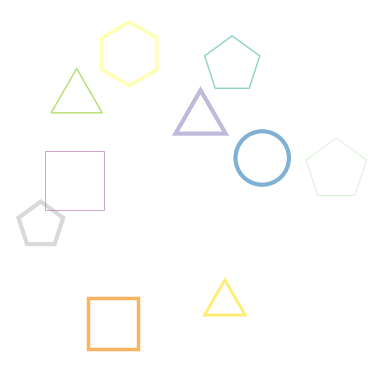[{"shape": "pentagon", "thickness": 1, "radius": 0.38, "center": [0.603, 0.832]}, {"shape": "hexagon", "thickness": 2.5, "radius": 0.41, "center": [0.336, 0.86]}, {"shape": "triangle", "thickness": 3, "radius": 0.38, "center": [0.521, 0.691]}, {"shape": "circle", "thickness": 3, "radius": 0.35, "center": [0.681, 0.59]}, {"shape": "square", "thickness": 2.5, "radius": 0.33, "center": [0.294, 0.159]}, {"shape": "triangle", "thickness": 1, "radius": 0.38, "center": [0.199, 0.745]}, {"shape": "pentagon", "thickness": 3, "radius": 0.3, "center": [0.106, 0.415]}, {"shape": "square", "thickness": 0.5, "radius": 0.38, "center": [0.193, 0.532]}, {"shape": "pentagon", "thickness": 0.5, "radius": 0.41, "center": [0.873, 0.559]}, {"shape": "triangle", "thickness": 2, "radius": 0.3, "center": [0.584, 0.212]}]